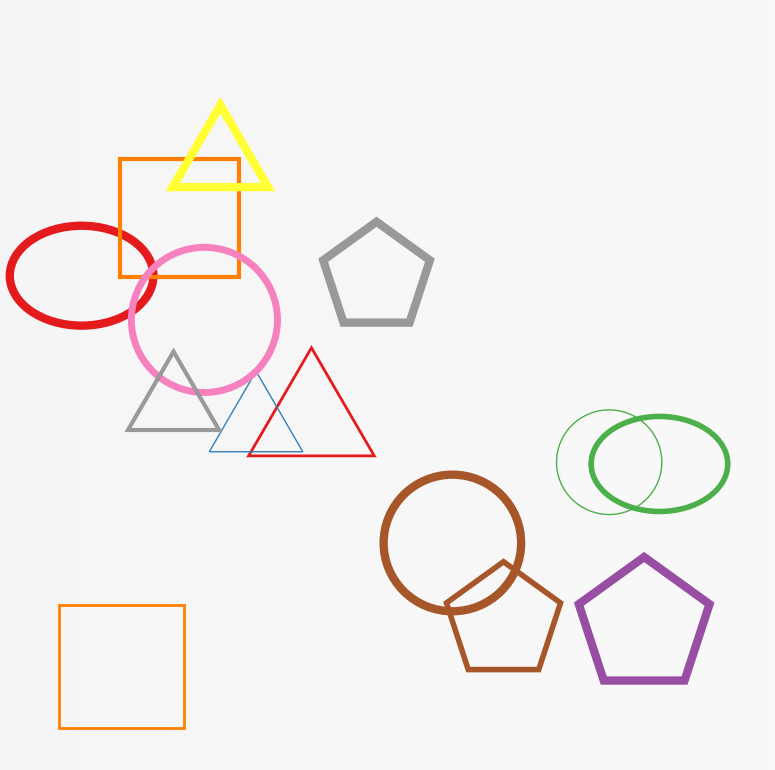[{"shape": "oval", "thickness": 3, "radius": 0.46, "center": [0.105, 0.642]}, {"shape": "triangle", "thickness": 1, "radius": 0.47, "center": [0.402, 0.455]}, {"shape": "triangle", "thickness": 0.5, "radius": 0.35, "center": [0.33, 0.448]}, {"shape": "circle", "thickness": 0.5, "radius": 0.34, "center": [0.786, 0.4]}, {"shape": "oval", "thickness": 2, "radius": 0.44, "center": [0.851, 0.397]}, {"shape": "pentagon", "thickness": 3, "radius": 0.44, "center": [0.831, 0.188]}, {"shape": "square", "thickness": 1, "radius": 0.4, "center": [0.157, 0.135]}, {"shape": "square", "thickness": 1.5, "radius": 0.38, "center": [0.232, 0.717]}, {"shape": "triangle", "thickness": 3, "radius": 0.35, "center": [0.284, 0.792]}, {"shape": "pentagon", "thickness": 2, "radius": 0.39, "center": [0.65, 0.193]}, {"shape": "circle", "thickness": 3, "radius": 0.44, "center": [0.584, 0.295]}, {"shape": "circle", "thickness": 2.5, "radius": 0.47, "center": [0.264, 0.585]}, {"shape": "pentagon", "thickness": 3, "radius": 0.36, "center": [0.486, 0.64]}, {"shape": "triangle", "thickness": 1.5, "radius": 0.34, "center": [0.224, 0.475]}]